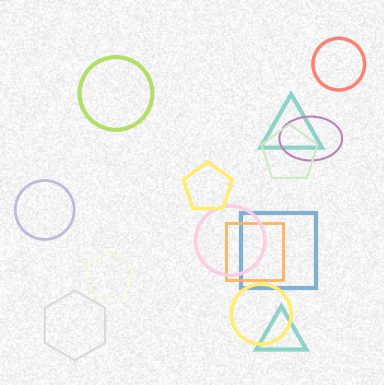[{"shape": "triangle", "thickness": 3, "radius": 0.38, "center": [0.731, 0.13]}, {"shape": "triangle", "thickness": 3, "radius": 0.46, "center": [0.756, 0.663]}, {"shape": "pentagon", "thickness": 0.5, "radius": 0.34, "center": [0.283, 0.281]}, {"shape": "circle", "thickness": 2, "radius": 0.38, "center": [0.116, 0.455]}, {"shape": "circle", "thickness": 2.5, "radius": 0.34, "center": [0.88, 0.833]}, {"shape": "square", "thickness": 3, "radius": 0.49, "center": [0.723, 0.349]}, {"shape": "square", "thickness": 2, "radius": 0.37, "center": [0.66, 0.347]}, {"shape": "circle", "thickness": 3, "radius": 0.47, "center": [0.301, 0.757]}, {"shape": "circle", "thickness": 2.5, "radius": 0.45, "center": [0.598, 0.375]}, {"shape": "hexagon", "thickness": 1.5, "radius": 0.45, "center": [0.195, 0.155]}, {"shape": "oval", "thickness": 1.5, "radius": 0.41, "center": [0.807, 0.64]}, {"shape": "pentagon", "thickness": 1.5, "radius": 0.38, "center": [0.752, 0.6]}, {"shape": "circle", "thickness": 2.5, "radius": 0.39, "center": [0.678, 0.184]}, {"shape": "pentagon", "thickness": 2.5, "radius": 0.33, "center": [0.54, 0.513]}]